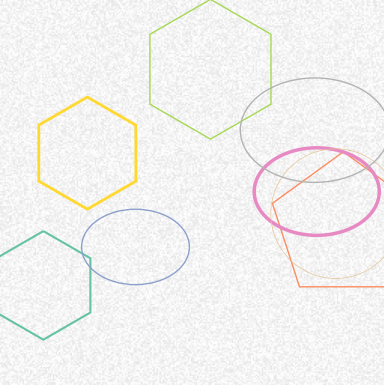[{"shape": "hexagon", "thickness": 1.5, "radius": 0.71, "center": [0.113, 0.259]}, {"shape": "pentagon", "thickness": 1, "radius": 0.97, "center": [0.892, 0.412]}, {"shape": "oval", "thickness": 1, "radius": 0.7, "center": [0.352, 0.359]}, {"shape": "oval", "thickness": 2.5, "radius": 0.81, "center": [0.823, 0.502]}, {"shape": "hexagon", "thickness": 1, "radius": 0.91, "center": [0.547, 0.82]}, {"shape": "hexagon", "thickness": 2, "radius": 0.73, "center": [0.227, 0.602]}, {"shape": "circle", "thickness": 0.5, "radius": 0.84, "center": [0.872, 0.445]}, {"shape": "oval", "thickness": 1, "radius": 0.97, "center": [0.818, 0.662]}]